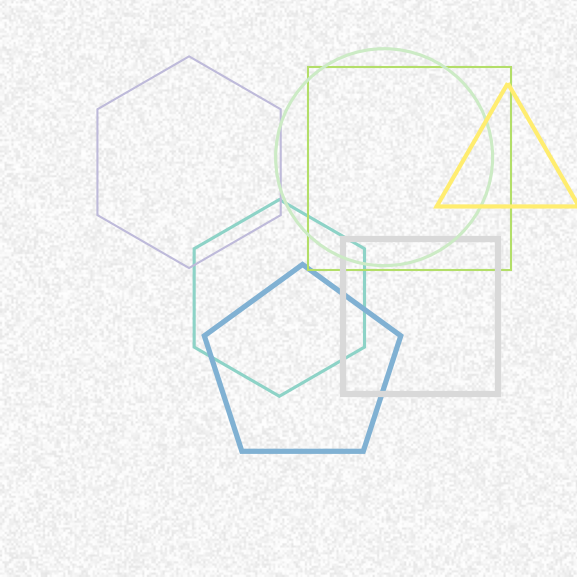[{"shape": "hexagon", "thickness": 1.5, "radius": 0.85, "center": [0.484, 0.483]}, {"shape": "hexagon", "thickness": 1, "radius": 0.92, "center": [0.327, 0.718]}, {"shape": "pentagon", "thickness": 2.5, "radius": 0.89, "center": [0.524, 0.362]}, {"shape": "square", "thickness": 1, "radius": 0.88, "center": [0.709, 0.708]}, {"shape": "square", "thickness": 3, "radius": 0.67, "center": [0.728, 0.451]}, {"shape": "circle", "thickness": 1.5, "radius": 0.94, "center": [0.665, 0.727]}, {"shape": "triangle", "thickness": 2, "radius": 0.71, "center": [0.879, 0.713]}]